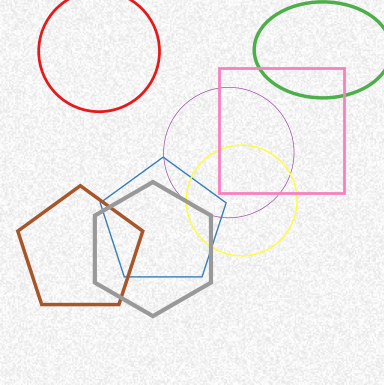[{"shape": "circle", "thickness": 2, "radius": 0.78, "center": [0.257, 0.867]}, {"shape": "pentagon", "thickness": 1, "radius": 0.86, "center": [0.424, 0.42]}, {"shape": "oval", "thickness": 2.5, "radius": 0.89, "center": [0.838, 0.87]}, {"shape": "circle", "thickness": 0.5, "radius": 0.85, "center": [0.594, 0.604]}, {"shape": "circle", "thickness": 1, "radius": 0.72, "center": [0.628, 0.479]}, {"shape": "pentagon", "thickness": 2.5, "radius": 0.85, "center": [0.209, 0.347]}, {"shape": "square", "thickness": 2, "radius": 0.81, "center": [0.731, 0.662]}, {"shape": "hexagon", "thickness": 3, "radius": 0.87, "center": [0.397, 0.353]}]